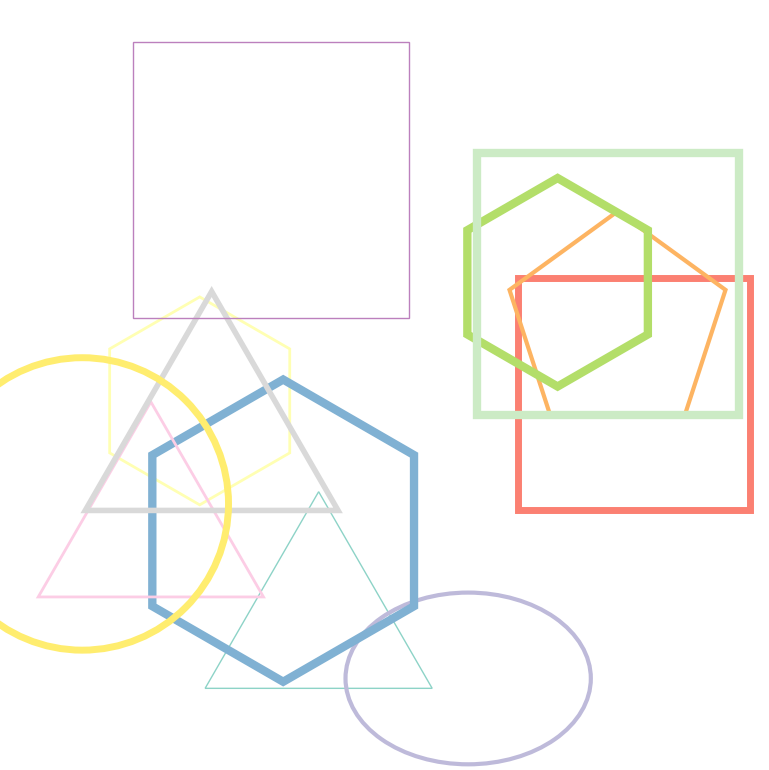[{"shape": "triangle", "thickness": 0.5, "radius": 0.85, "center": [0.414, 0.191]}, {"shape": "hexagon", "thickness": 1, "radius": 0.68, "center": [0.259, 0.479]}, {"shape": "oval", "thickness": 1.5, "radius": 0.8, "center": [0.608, 0.119]}, {"shape": "square", "thickness": 2.5, "radius": 0.75, "center": [0.823, 0.488]}, {"shape": "hexagon", "thickness": 3, "radius": 0.98, "center": [0.368, 0.311]}, {"shape": "pentagon", "thickness": 1.5, "radius": 0.74, "center": [0.802, 0.578]}, {"shape": "hexagon", "thickness": 3, "radius": 0.68, "center": [0.724, 0.633]}, {"shape": "triangle", "thickness": 1, "radius": 0.84, "center": [0.196, 0.309]}, {"shape": "triangle", "thickness": 2, "radius": 0.95, "center": [0.275, 0.432]}, {"shape": "square", "thickness": 0.5, "radius": 0.9, "center": [0.352, 0.766]}, {"shape": "square", "thickness": 3, "radius": 0.85, "center": [0.789, 0.632]}, {"shape": "circle", "thickness": 2.5, "radius": 0.95, "center": [0.107, 0.346]}]